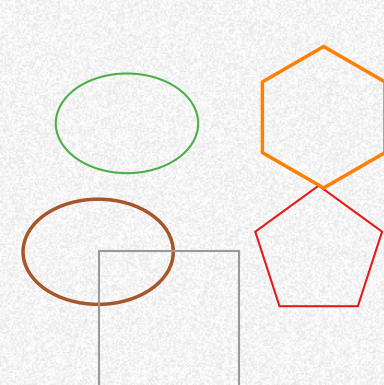[{"shape": "pentagon", "thickness": 1.5, "radius": 0.87, "center": [0.828, 0.345]}, {"shape": "oval", "thickness": 1.5, "radius": 0.92, "center": [0.33, 0.68]}, {"shape": "hexagon", "thickness": 2.5, "radius": 0.92, "center": [0.841, 0.695]}, {"shape": "oval", "thickness": 2.5, "radius": 0.98, "center": [0.255, 0.346]}, {"shape": "square", "thickness": 1.5, "radius": 0.91, "center": [0.439, 0.164]}]